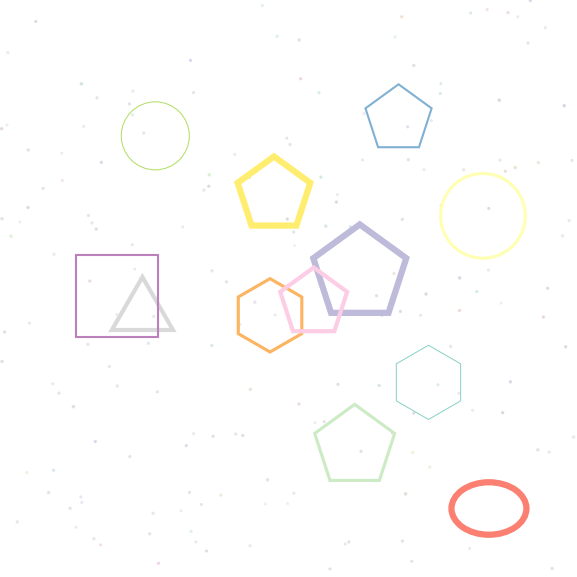[{"shape": "hexagon", "thickness": 0.5, "radius": 0.32, "center": [0.742, 0.337]}, {"shape": "circle", "thickness": 1.5, "radius": 0.37, "center": [0.836, 0.625]}, {"shape": "pentagon", "thickness": 3, "radius": 0.42, "center": [0.623, 0.526]}, {"shape": "oval", "thickness": 3, "radius": 0.32, "center": [0.847, 0.119]}, {"shape": "pentagon", "thickness": 1, "radius": 0.3, "center": [0.69, 0.793]}, {"shape": "hexagon", "thickness": 1.5, "radius": 0.32, "center": [0.468, 0.453]}, {"shape": "circle", "thickness": 0.5, "radius": 0.29, "center": [0.269, 0.764]}, {"shape": "pentagon", "thickness": 2, "radius": 0.3, "center": [0.543, 0.475]}, {"shape": "triangle", "thickness": 2, "radius": 0.31, "center": [0.247, 0.458]}, {"shape": "square", "thickness": 1, "radius": 0.35, "center": [0.202, 0.486]}, {"shape": "pentagon", "thickness": 1.5, "radius": 0.36, "center": [0.614, 0.226]}, {"shape": "pentagon", "thickness": 3, "radius": 0.33, "center": [0.474, 0.662]}]